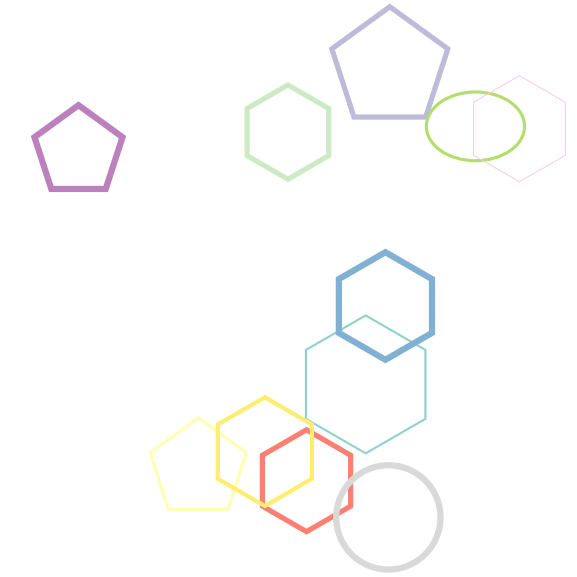[{"shape": "hexagon", "thickness": 1, "radius": 0.6, "center": [0.633, 0.334]}, {"shape": "pentagon", "thickness": 1.5, "radius": 0.44, "center": [0.343, 0.188]}, {"shape": "pentagon", "thickness": 2.5, "radius": 0.53, "center": [0.675, 0.882]}, {"shape": "hexagon", "thickness": 2.5, "radius": 0.44, "center": [0.531, 0.167]}, {"shape": "hexagon", "thickness": 3, "radius": 0.47, "center": [0.667, 0.469]}, {"shape": "oval", "thickness": 1.5, "radius": 0.43, "center": [0.823, 0.78]}, {"shape": "hexagon", "thickness": 0.5, "radius": 0.46, "center": [0.9, 0.776]}, {"shape": "circle", "thickness": 3, "radius": 0.45, "center": [0.672, 0.103]}, {"shape": "pentagon", "thickness": 3, "radius": 0.4, "center": [0.136, 0.737]}, {"shape": "hexagon", "thickness": 2.5, "radius": 0.41, "center": [0.499, 0.77]}, {"shape": "hexagon", "thickness": 2, "radius": 0.47, "center": [0.459, 0.217]}]